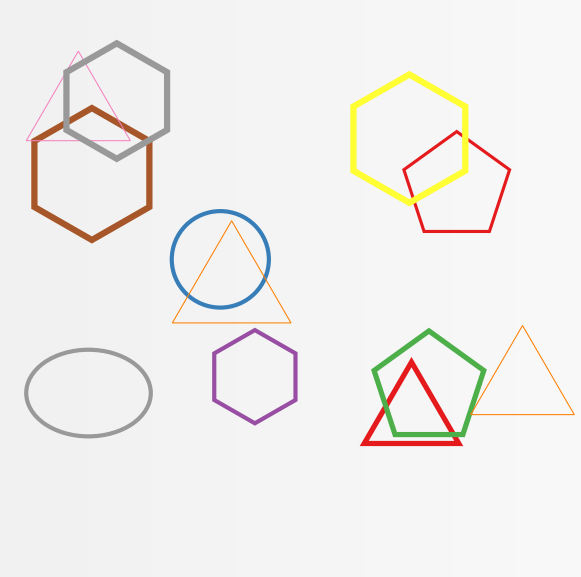[{"shape": "pentagon", "thickness": 1.5, "radius": 0.48, "center": [0.786, 0.676]}, {"shape": "triangle", "thickness": 2.5, "radius": 0.47, "center": [0.708, 0.278]}, {"shape": "circle", "thickness": 2, "radius": 0.42, "center": [0.379, 0.55]}, {"shape": "pentagon", "thickness": 2.5, "radius": 0.5, "center": [0.738, 0.327]}, {"shape": "hexagon", "thickness": 2, "radius": 0.4, "center": [0.438, 0.347]}, {"shape": "triangle", "thickness": 0.5, "radius": 0.59, "center": [0.399, 0.499]}, {"shape": "triangle", "thickness": 0.5, "radius": 0.51, "center": [0.899, 0.333]}, {"shape": "hexagon", "thickness": 3, "radius": 0.56, "center": [0.704, 0.759]}, {"shape": "hexagon", "thickness": 3, "radius": 0.57, "center": [0.158, 0.698]}, {"shape": "triangle", "thickness": 0.5, "radius": 0.52, "center": [0.135, 0.807]}, {"shape": "oval", "thickness": 2, "radius": 0.54, "center": [0.152, 0.319]}, {"shape": "hexagon", "thickness": 3, "radius": 0.5, "center": [0.201, 0.824]}]